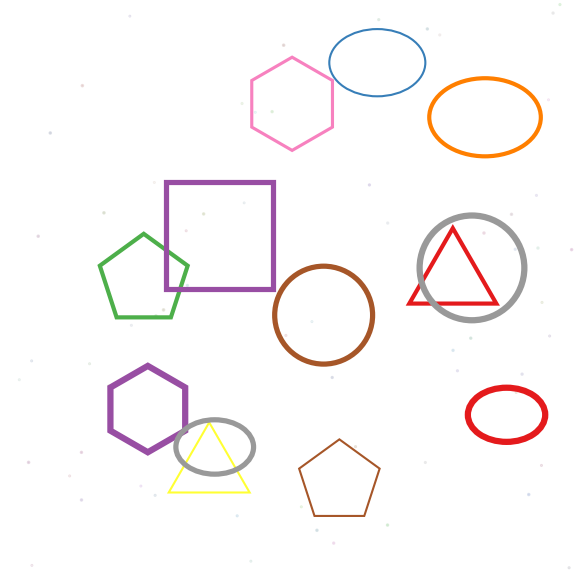[{"shape": "triangle", "thickness": 2, "radius": 0.43, "center": [0.784, 0.517]}, {"shape": "oval", "thickness": 3, "radius": 0.33, "center": [0.877, 0.281]}, {"shape": "oval", "thickness": 1, "radius": 0.42, "center": [0.653, 0.891]}, {"shape": "pentagon", "thickness": 2, "radius": 0.4, "center": [0.249, 0.514]}, {"shape": "square", "thickness": 2.5, "radius": 0.46, "center": [0.38, 0.592]}, {"shape": "hexagon", "thickness": 3, "radius": 0.37, "center": [0.256, 0.291]}, {"shape": "oval", "thickness": 2, "radius": 0.48, "center": [0.84, 0.796]}, {"shape": "triangle", "thickness": 1, "radius": 0.4, "center": [0.362, 0.187]}, {"shape": "pentagon", "thickness": 1, "radius": 0.37, "center": [0.588, 0.165]}, {"shape": "circle", "thickness": 2.5, "radius": 0.42, "center": [0.56, 0.453]}, {"shape": "hexagon", "thickness": 1.5, "radius": 0.4, "center": [0.506, 0.819]}, {"shape": "oval", "thickness": 2.5, "radius": 0.34, "center": [0.372, 0.225]}, {"shape": "circle", "thickness": 3, "radius": 0.45, "center": [0.817, 0.535]}]